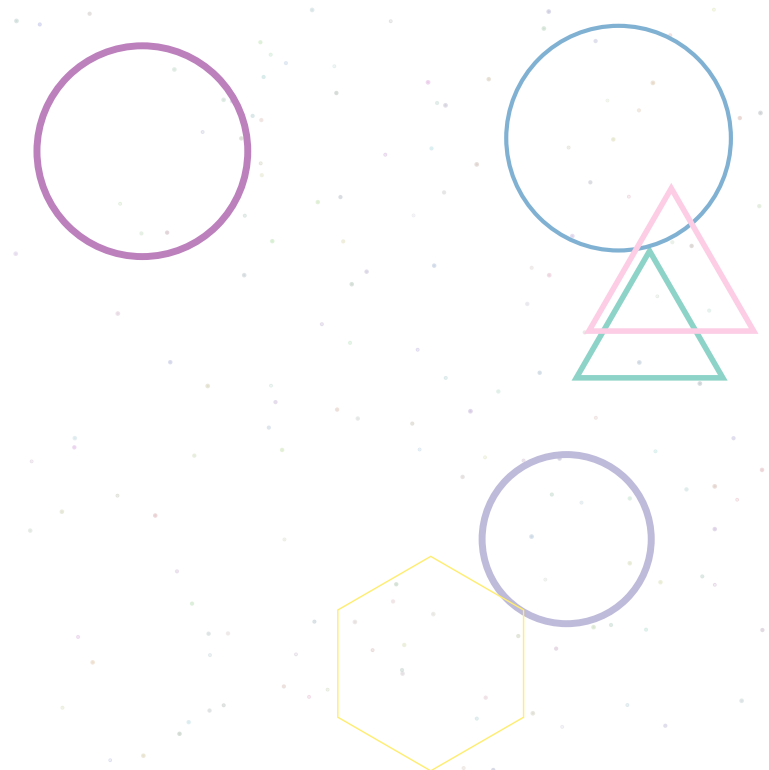[{"shape": "triangle", "thickness": 2, "radius": 0.55, "center": [0.844, 0.564]}, {"shape": "circle", "thickness": 2.5, "radius": 0.55, "center": [0.736, 0.3]}, {"shape": "circle", "thickness": 1.5, "radius": 0.73, "center": [0.803, 0.821]}, {"shape": "triangle", "thickness": 2, "radius": 0.62, "center": [0.872, 0.632]}, {"shape": "circle", "thickness": 2.5, "radius": 0.68, "center": [0.185, 0.804]}, {"shape": "hexagon", "thickness": 0.5, "radius": 0.7, "center": [0.559, 0.138]}]